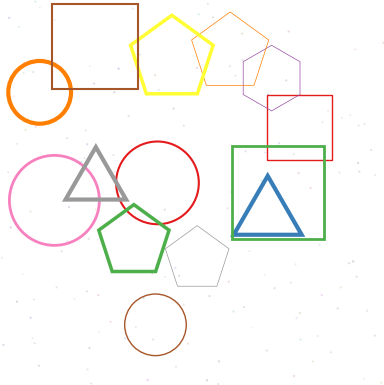[{"shape": "circle", "thickness": 1.5, "radius": 0.54, "center": [0.409, 0.525]}, {"shape": "square", "thickness": 1, "radius": 0.42, "center": [0.778, 0.669]}, {"shape": "triangle", "thickness": 3, "radius": 0.51, "center": [0.695, 0.441]}, {"shape": "square", "thickness": 2, "radius": 0.6, "center": [0.723, 0.5]}, {"shape": "pentagon", "thickness": 2.5, "radius": 0.48, "center": [0.348, 0.372]}, {"shape": "hexagon", "thickness": 0.5, "radius": 0.43, "center": [0.705, 0.797]}, {"shape": "circle", "thickness": 3, "radius": 0.41, "center": [0.103, 0.76]}, {"shape": "pentagon", "thickness": 0.5, "radius": 0.53, "center": [0.598, 0.864]}, {"shape": "pentagon", "thickness": 2.5, "radius": 0.56, "center": [0.446, 0.848]}, {"shape": "square", "thickness": 1.5, "radius": 0.56, "center": [0.246, 0.879]}, {"shape": "circle", "thickness": 1, "radius": 0.4, "center": [0.404, 0.156]}, {"shape": "circle", "thickness": 2, "radius": 0.58, "center": [0.141, 0.48]}, {"shape": "pentagon", "thickness": 0.5, "radius": 0.43, "center": [0.512, 0.327]}, {"shape": "triangle", "thickness": 3, "radius": 0.45, "center": [0.249, 0.527]}]